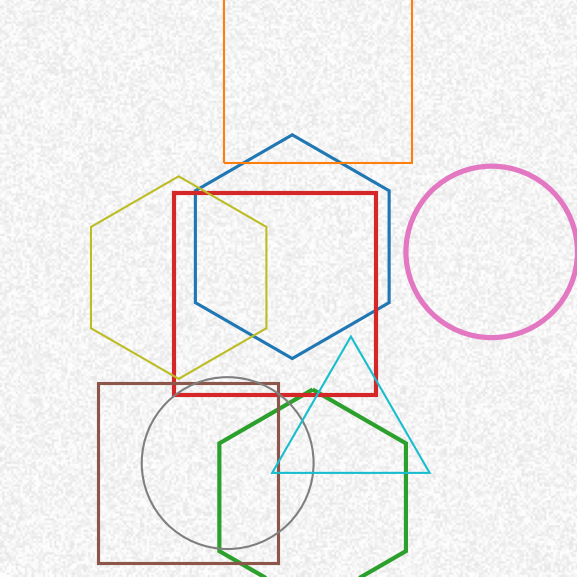[{"shape": "hexagon", "thickness": 1.5, "radius": 0.97, "center": [0.506, 0.572]}, {"shape": "square", "thickness": 1, "radius": 0.81, "center": [0.55, 0.879]}, {"shape": "hexagon", "thickness": 2, "radius": 0.93, "center": [0.541, 0.138]}, {"shape": "square", "thickness": 2, "radius": 0.88, "center": [0.476, 0.489]}, {"shape": "square", "thickness": 1.5, "radius": 0.78, "center": [0.326, 0.18]}, {"shape": "circle", "thickness": 2.5, "radius": 0.74, "center": [0.851, 0.563]}, {"shape": "circle", "thickness": 1, "radius": 0.74, "center": [0.394, 0.197]}, {"shape": "hexagon", "thickness": 1, "radius": 0.88, "center": [0.309, 0.518]}, {"shape": "triangle", "thickness": 1, "radius": 0.79, "center": [0.608, 0.259]}]